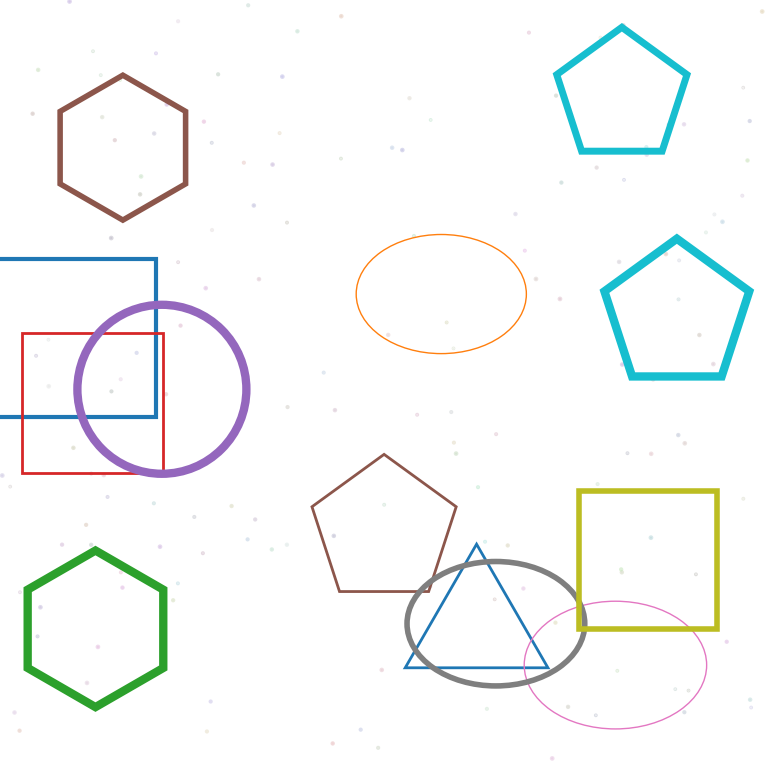[{"shape": "square", "thickness": 1.5, "radius": 0.51, "center": [0.101, 0.561]}, {"shape": "triangle", "thickness": 1, "radius": 0.54, "center": [0.619, 0.186]}, {"shape": "oval", "thickness": 0.5, "radius": 0.55, "center": [0.573, 0.618]}, {"shape": "hexagon", "thickness": 3, "radius": 0.51, "center": [0.124, 0.183]}, {"shape": "square", "thickness": 1, "radius": 0.46, "center": [0.12, 0.477]}, {"shape": "circle", "thickness": 3, "radius": 0.55, "center": [0.21, 0.494]}, {"shape": "pentagon", "thickness": 1, "radius": 0.49, "center": [0.499, 0.311]}, {"shape": "hexagon", "thickness": 2, "radius": 0.47, "center": [0.16, 0.808]}, {"shape": "oval", "thickness": 0.5, "radius": 0.59, "center": [0.799, 0.136]}, {"shape": "oval", "thickness": 2, "radius": 0.58, "center": [0.644, 0.19]}, {"shape": "square", "thickness": 2, "radius": 0.45, "center": [0.841, 0.273]}, {"shape": "pentagon", "thickness": 2.5, "radius": 0.44, "center": [0.808, 0.876]}, {"shape": "pentagon", "thickness": 3, "radius": 0.49, "center": [0.879, 0.591]}]